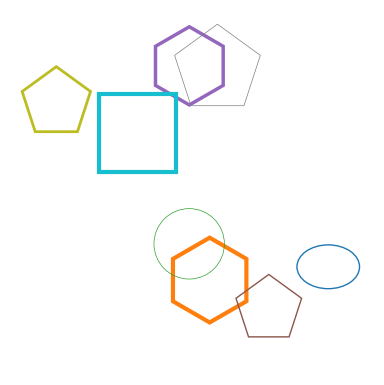[{"shape": "oval", "thickness": 1, "radius": 0.41, "center": [0.853, 0.307]}, {"shape": "hexagon", "thickness": 3, "radius": 0.55, "center": [0.545, 0.273]}, {"shape": "circle", "thickness": 0.5, "radius": 0.46, "center": [0.491, 0.367]}, {"shape": "hexagon", "thickness": 2.5, "radius": 0.51, "center": [0.492, 0.829]}, {"shape": "pentagon", "thickness": 1, "radius": 0.45, "center": [0.698, 0.198]}, {"shape": "pentagon", "thickness": 0.5, "radius": 0.59, "center": [0.565, 0.82]}, {"shape": "pentagon", "thickness": 2, "radius": 0.47, "center": [0.146, 0.734]}, {"shape": "square", "thickness": 3, "radius": 0.5, "center": [0.357, 0.654]}]